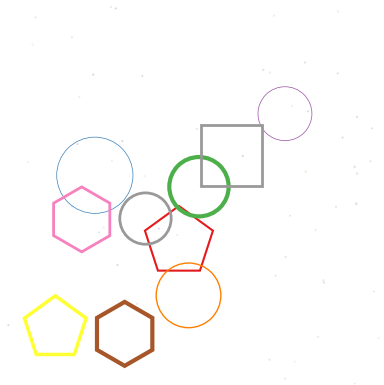[{"shape": "pentagon", "thickness": 1.5, "radius": 0.46, "center": [0.465, 0.372]}, {"shape": "circle", "thickness": 0.5, "radius": 0.5, "center": [0.246, 0.545]}, {"shape": "circle", "thickness": 3, "radius": 0.39, "center": [0.517, 0.515]}, {"shape": "circle", "thickness": 0.5, "radius": 0.35, "center": [0.74, 0.705]}, {"shape": "circle", "thickness": 1, "radius": 0.42, "center": [0.49, 0.233]}, {"shape": "pentagon", "thickness": 2.5, "radius": 0.42, "center": [0.144, 0.147]}, {"shape": "hexagon", "thickness": 3, "radius": 0.42, "center": [0.324, 0.133]}, {"shape": "hexagon", "thickness": 2, "radius": 0.42, "center": [0.212, 0.43]}, {"shape": "circle", "thickness": 2, "radius": 0.33, "center": [0.378, 0.432]}, {"shape": "square", "thickness": 2, "radius": 0.4, "center": [0.6, 0.595]}]